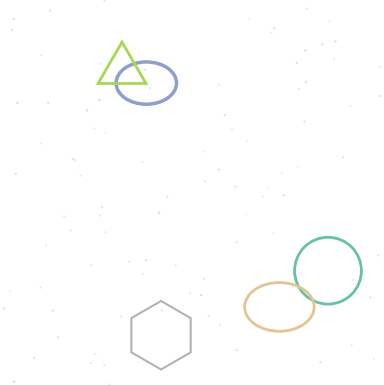[{"shape": "circle", "thickness": 2, "radius": 0.43, "center": [0.852, 0.297]}, {"shape": "oval", "thickness": 2.5, "radius": 0.39, "center": [0.38, 0.784]}, {"shape": "triangle", "thickness": 2, "radius": 0.36, "center": [0.317, 0.819]}, {"shape": "oval", "thickness": 2, "radius": 0.45, "center": [0.726, 0.203]}, {"shape": "hexagon", "thickness": 1.5, "radius": 0.44, "center": [0.418, 0.129]}]